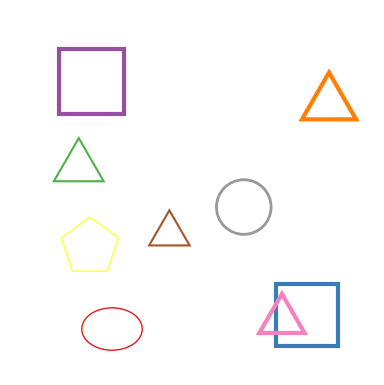[{"shape": "oval", "thickness": 1, "radius": 0.39, "center": [0.291, 0.145]}, {"shape": "square", "thickness": 3, "radius": 0.4, "center": [0.797, 0.182]}, {"shape": "triangle", "thickness": 1.5, "radius": 0.37, "center": [0.205, 0.567]}, {"shape": "square", "thickness": 3, "radius": 0.42, "center": [0.237, 0.789]}, {"shape": "triangle", "thickness": 3, "radius": 0.41, "center": [0.855, 0.731]}, {"shape": "pentagon", "thickness": 1, "radius": 0.39, "center": [0.233, 0.359]}, {"shape": "triangle", "thickness": 1.5, "radius": 0.3, "center": [0.44, 0.393]}, {"shape": "triangle", "thickness": 3, "radius": 0.34, "center": [0.732, 0.169]}, {"shape": "circle", "thickness": 2, "radius": 0.35, "center": [0.633, 0.462]}]